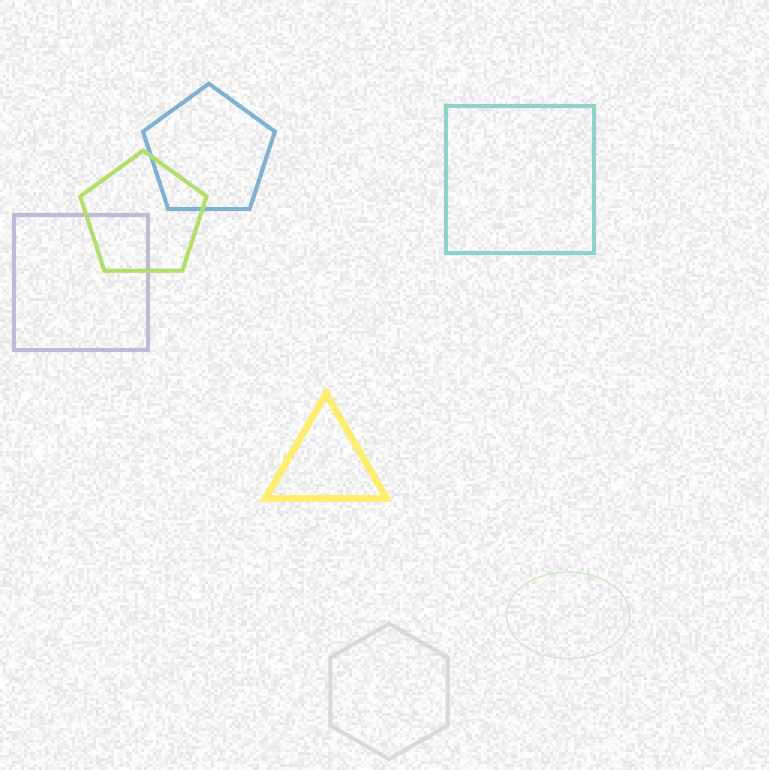[{"shape": "square", "thickness": 1.5, "radius": 0.48, "center": [0.675, 0.767]}, {"shape": "square", "thickness": 1.5, "radius": 0.44, "center": [0.105, 0.633]}, {"shape": "pentagon", "thickness": 1.5, "radius": 0.45, "center": [0.271, 0.801]}, {"shape": "pentagon", "thickness": 1.5, "radius": 0.43, "center": [0.186, 0.718]}, {"shape": "hexagon", "thickness": 1.5, "radius": 0.44, "center": [0.505, 0.102]}, {"shape": "oval", "thickness": 0.5, "radius": 0.4, "center": [0.738, 0.201]}, {"shape": "triangle", "thickness": 2.5, "radius": 0.45, "center": [0.424, 0.398]}]